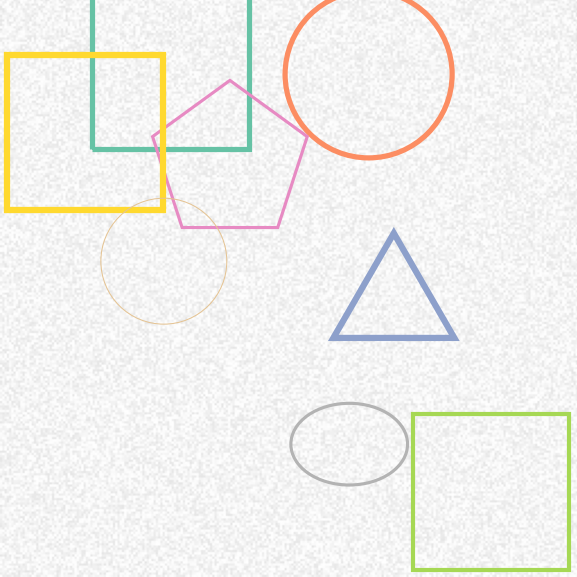[{"shape": "square", "thickness": 2.5, "radius": 0.68, "center": [0.295, 0.876]}, {"shape": "circle", "thickness": 2.5, "radius": 0.72, "center": [0.638, 0.87]}, {"shape": "triangle", "thickness": 3, "radius": 0.6, "center": [0.682, 0.474]}, {"shape": "pentagon", "thickness": 1.5, "radius": 0.7, "center": [0.398, 0.719]}, {"shape": "square", "thickness": 2, "radius": 0.68, "center": [0.85, 0.147]}, {"shape": "square", "thickness": 3, "radius": 0.67, "center": [0.147, 0.77]}, {"shape": "circle", "thickness": 0.5, "radius": 0.55, "center": [0.284, 0.547]}, {"shape": "oval", "thickness": 1.5, "radius": 0.51, "center": [0.605, 0.23]}]